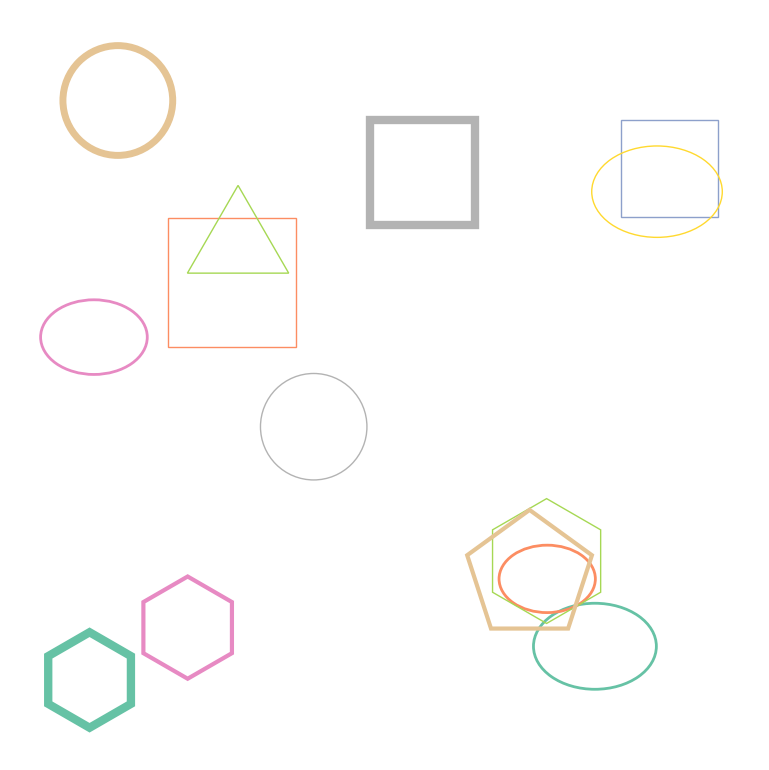[{"shape": "hexagon", "thickness": 3, "radius": 0.31, "center": [0.116, 0.117]}, {"shape": "oval", "thickness": 1, "radius": 0.4, "center": [0.773, 0.161]}, {"shape": "oval", "thickness": 1, "radius": 0.31, "center": [0.711, 0.248]}, {"shape": "square", "thickness": 0.5, "radius": 0.42, "center": [0.301, 0.633]}, {"shape": "square", "thickness": 0.5, "radius": 0.32, "center": [0.869, 0.781]}, {"shape": "oval", "thickness": 1, "radius": 0.35, "center": [0.122, 0.562]}, {"shape": "hexagon", "thickness": 1.5, "radius": 0.33, "center": [0.244, 0.185]}, {"shape": "hexagon", "thickness": 0.5, "radius": 0.41, "center": [0.71, 0.271]}, {"shape": "triangle", "thickness": 0.5, "radius": 0.38, "center": [0.309, 0.683]}, {"shape": "oval", "thickness": 0.5, "radius": 0.42, "center": [0.853, 0.751]}, {"shape": "pentagon", "thickness": 1.5, "radius": 0.43, "center": [0.688, 0.253]}, {"shape": "circle", "thickness": 2.5, "radius": 0.36, "center": [0.153, 0.869]}, {"shape": "square", "thickness": 3, "radius": 0.34, "center": [0.549, 0.776]}, {"shape": "circle", "thickness": 0.5, "radius": 0.35, "center": [0.407, 0.446]}]